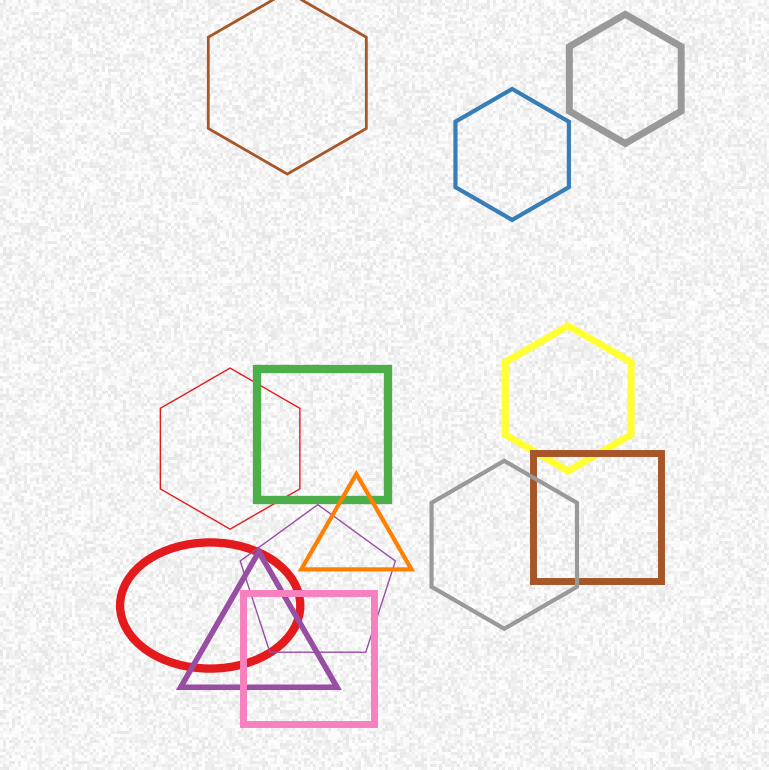[{"shape": "oval", "thickness": 3, "radius": 0.59, "center": [0.273, 0.214]}, {"shape": "hexagon", "thickness": 0.5, "radius": 0.52, "center": [0.299, 0.417]}, {"shape": "hexagon", "thickness": 1.5, "radius": 0.43, "center": [0.665, 0.799]}, {"shape": "square", "thickness": 3, "radius": 0.43, "center": [0.419, 0.435]}, {"shape": "triangle", "thickness": 2, "radius": 0.59, "center": [0.336, 0.166]}, {"shape": "pentagon", "thickness": 0.5, "radius": 0.53, "center": [0.413, 0.239]}, {"shape": "triangle", "thickness": 1.5, "radius": 0.41, "center": [0.463, 0.302]}, {"shape": "hexagon", "thickness": 2.5, "radius": 0.47, "center": [0.738, 0.483]}, {"shape": "hexagon", "thickness": 1, "radius": 0.59, "center": [0.373, 0.892]}, {"shape": "square", "thickness": 2.5, "radius": 0.41, "center": [0.775, 0.329]}, {"shape": "square", "thickness": 2.5, "radius": 0.42, "center": [0.401, 0.144]}, {"shape": "hexagon", "thickness": 1.5, "radius": 0.55, "center": [0.655, 0.292]}, {"shape": "hexagon", "thickness": 2.5, "radius": 0.42, "center": [0.812, 0.898]}]